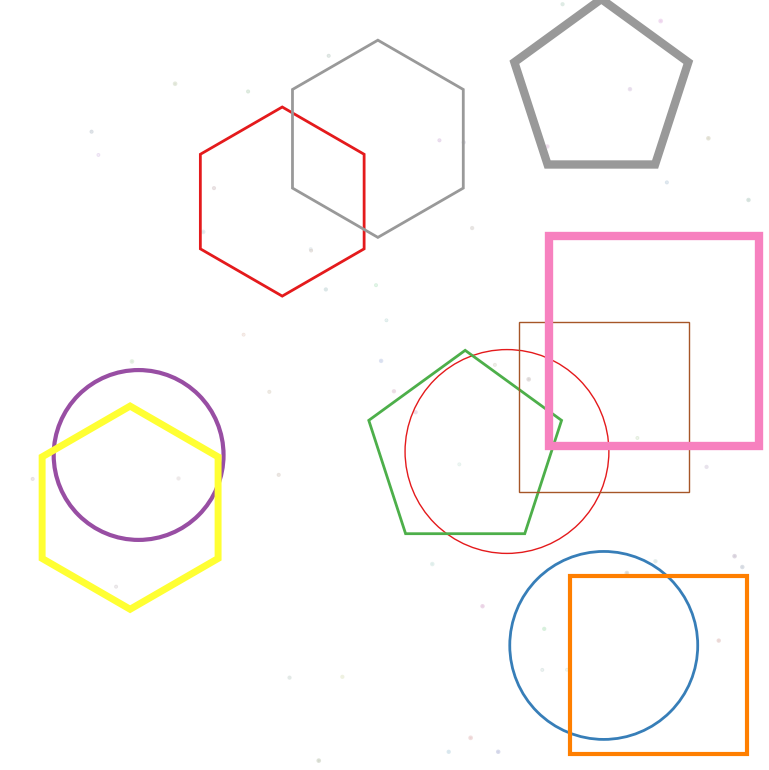[{"shape": "hexagon", "thickness": 1, "radius": 0.61, "center": [0.367, 0.738]}, {"shape": "circle", "thickness": 0.5, "radius": 0.66, "center": [0.658, 0.414]}, {"shape": "circle", "thickness": 1, "radius": 0.61, "center": [0.784, 0.162]}, {"shape": "pentagon", "thickness": 1, "radius": 0.66, "center": [0.604, 0.413]}, {"shape": "circle", "thickness": 1.5, "radius": 0.55, "center": [0.18, 0.409]}, {"shape": "square", "thickness": 1.5, "radius": 0.58, "center": [0.855, 0.136]}, {"shape": "hexagon", "thickness": 2.5, "radius": 0.66, "center": [0.169, 0.341]}, {"shape": "square", "thickness": 0.5, "radius": 0.55, "center": [0.784, 0.472]}, {"shape": "square", "thickness": 3, "radius": 0.68, "center": [0.849, 0.557]}, {"shape": "pentagon", "thickness": 3, "radius": 0.59, "center": [0.781, 0.882]}, {"shape": "hexagon", "thickness": 1, "radius": 0.64, "center": [0.491, 0.82]}]